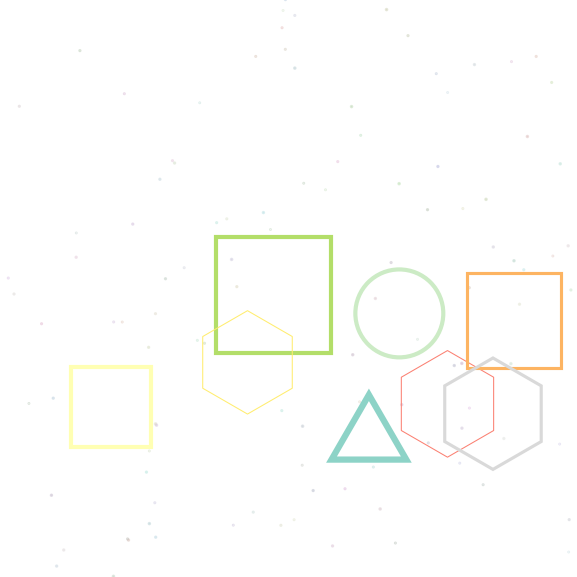[{"shape": "triangle", "thickness": 3, "radius": 0.37, "center": [0.639, 0.241]}, {"shape": "square", "thickness": 2, "radius": 0.35, "center": [0.192, 0.294]}, {"shape": "hexagon", "thickness": 0.5, "radius": 0.46, "center": [0.775, 0.3]}, {"shape": "square", "thickness": 1.5, "radius": 0.41, "center": [0.89, 0.444]}, {"shape": "square", "thickness": 2, "radius": 0.5, "center": [0.474, 0.489]}, {"shape": "hexagon", "thickness": 1.5, "radius": 0.48, "center": [0.854, 0.283]}, {"shape": "circle", "thickness": 2, "radius": 0.38, "center": [0.691, 0.456]}, {"shape": "hexagon", "thickness": 0.5, "radius": 0.45, "center": [0.429, 0.372]}]